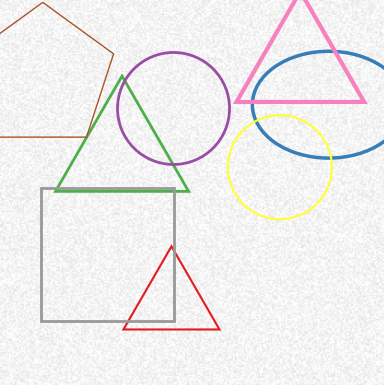[{"shape": "triangle", "thickness": 1.5, "radius": 0.72, "center": [0.445, 0.216]}, {"shape": "oval", "thickness": 2.5, "radius": 0.99, "center": [0.854, 0.728]}, {"shape": "triangle", "thickness": 2, "radius": 1.0, "center": [0.317, 0.603]}, {"shape": "circle", "thickness": 2, "radius": 0.73, "center": [0.451, 0.718]}, {"shape": "circle", "thickness": 1.5, "radius": 0.68, "center": [0.727, 0.566]}, {"shape": "pentagon", "thickness": 1, "radius": 0.97, "center": [0.111, 0.8]}, {"shape": "triangle", "thickness": 3, "radius": 0.96, "center": [0.78, 0.831]}, {"shape": "square", "thickness": 2, "radius": 0.87, "center": [0.279, 0.339]}]